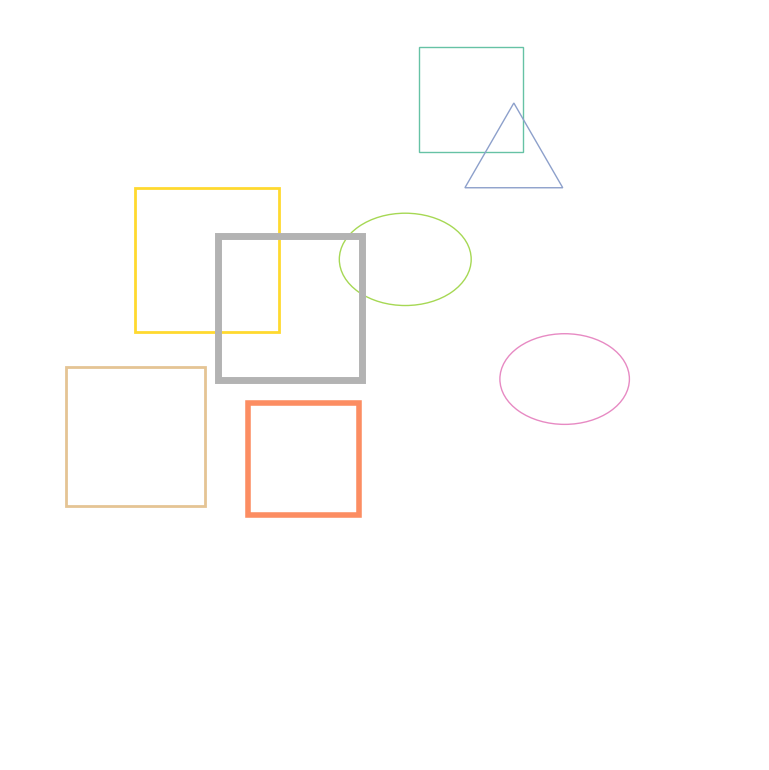[{"shape": "square", "thickness": 0.5, "radius": 0.34, "center": [0.612, 0.871]}, {"shape": "square", "thickness": 2, "radius": 0.36, "center": [0.394, 0.404]}, {"shape": "triangle", "thickness": 0.5, "radius": 0.37, "center": [0.667, 0.793]}, {"shape": "oval", "thickness": 0.5, "radius": 0.42, "center": [0.733, 0.508]}, {"shape": "oval", "thickness": 0.5, "radius": 0.43, "center": [0.526, 0.663]}, {"shape": "square", "thickness": 1, "radius": 0.47, "center": [0.269, 0.662]}, {"shape": "square", "thickness": 1, "radius": 0.45, "center": [0.176, 0.433]}, {"shape": "square", "thickness": 2.5, "radius": 0.47, "center": [0.377, 0.6]}]